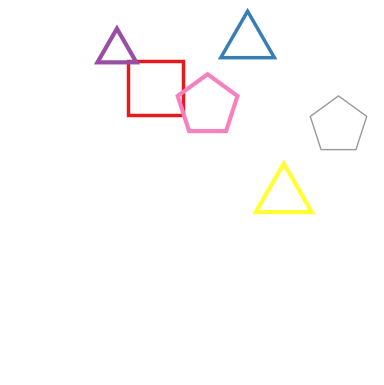[{"shape": "square", "thickness": 2.5, "radius": 0.35, "center": [0.404, 0.772]}, {"shape": "triangle", "thickness": 2.5, "radius": 0.4, "center": [0.643, 0.89]}, {"shape": "triangle", "thickness": 3, "radius": 0.29, "center": [0.304, 0.867]}, {"shape": "triangle", "thickness": 3, "radius": 0.42, "center": [0.737, 0.491]}, {"shape": "pentagon", "thickness": 3, "radius": 0.41, "center": [0.539, 0.726]}, {"shape": "pentagon", "thickness": 1, "radius": 0.39, "center": [0.879, 0.674]}]